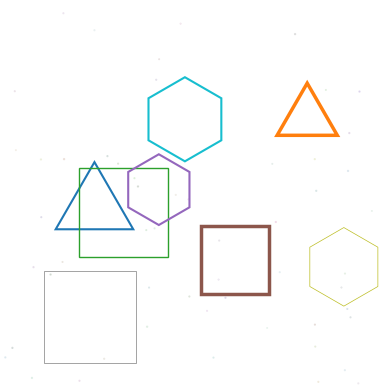[{"shape": "triangle", "thickness": 1.5, "radius": 0.58, "center": [0.245, 0.463]}, {"shape": "triangle", "thickness": 2.5, "radius": 0.45, "center": [0.798, 0.694]}, {"shape": "square", "thickness": 1, "radius": 0.58, "center": [0.321, 0.448]}, {"shape": "hexagon", "thickness": 1.5, "radius": 0.46, "center": [0.413, 0.507]}, {"shape": "square", "thickness": 2.5, "radius": 0.44, "center": [0.61, 0.324]}, {"shape": "square", "thickness": 0.5, "radius": 0.6, "center": [0.233, 0.177]}, {"shape": "hexagon", "thickness": 0.5, "radius": 0.51, "center": [0.893, 0.307]}, {"shape": "hexagon", "thickness": 1.5, "radius": 0.55, "center": [0.48, 0.69]}]